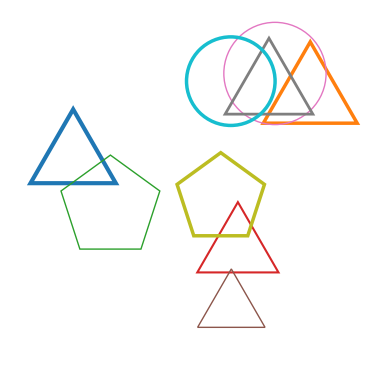[{"shape": "triangle", "thickness": 3, "radius": 0.64, "center": [0.19, 0.588]}, {"shape": "triangle", "thickness": 2.5, "radius": 0.7, "center": [0.806, 0.75]}, {"shape": "pentagon", "thickness": 1, "radius": 0.67, "center": [0.287, 0.462]}, {"shape": "triangle", "thickness": 1.5, "radius": 0.61, "center": [0.618, 0.353]}, {"shape": "triangle", "thickness": 1, "radius": 0.51, "center": [0.601, 0.2]}, {"shape": "circle", "thickness": 1, "radius": 0.66, "center": [0.714, 0.809]}, {"shape": "triangle", "thickness": 2, "radius": 0.66, "center": [0.699, 0.769]}, {"shape": "pentagon", "thickness": 2.5, "radius": 0.6, "center": [0.573, 0.484]}, {"shape": "circle", "thickness": 2.5, "radius": 0.58, "center": [0.599, 0.789]}]